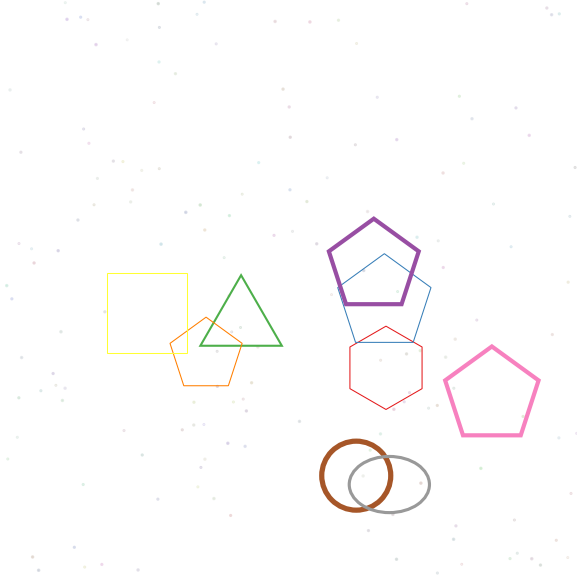[{"shape": "hexagon", "thickness": 0.5, "radius": 0.36, "center": [0.668, 0.362]}, {"shape": "pentagon", "thickness": 0.5, "radius": 0.42, "center": [0.666, 0.475]}, {"shape": "triangle", "thickness": 1, "radius": 0.41, "center": [0.417, 0.441]}, {"shape": "pentagon", "thickness": 2, "radius": 0.41, "center": [0.647, 0.539]}, {"shape": "pentagon", "thickness": 0.5, "radius": 0.33, "center": [0.357, 0.384]}, {"shape": "square", "thickness": 0.5, "radius": 0.34, "center": [0.254, 0.457]}, {"shape": "circle", "thickness": 2.5, "radius": 0.3, "center": [0.617, 0.175]}, {"shape": "pentagon", "thickness": 2, "radius": 0.43, "center": [0.852, 0.314]}, {"shape": "oval", "thickness": 1.5, "radius": 0.35, "center": [0.674, 0.16]}]